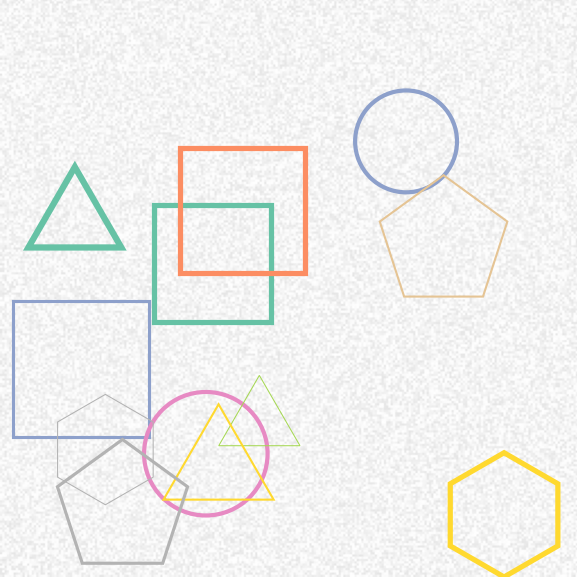[{"shape": "square", "thickness": 2.5, "radius": 0.51, "center": [0.369, 0.543]}, {"shape": "triangle", "thickness": 3, "radius": 0.46, "center": [0.13, 0.617]}, {"shape": "square", "thickness": 2.5, "radius": 0.54, "center": [0.42, 0.635]}, {"shape": "square", "thickness": 1.5, "radius": 0.59, "center": [0.14, 0.36]}, {"shape": "circle", "thickness": 2, "radius": 0.44, "center": [0.703, 0.754]}, {"shape": "circle", "thickness": 2, "radius": 0.53, "center": [0.356, 0.213]}, {"shape": "triangle", "thickness": 0.5, "radius": 0.41, "center": [0.449, 0.268]}, {"shape": "hexagon", "thickness": 2.5, "radius": 0.54, "center": [0.873, 0.108]}, {"shape": "triangle", "thickness": 1, "radius": 0.55, "center": [0.378, 0.189]}, {"shape": "pentagon", "thickness": 1, "radius": 0.58, "center": [0.768, 0.58]}, {"shape": "hexagon", "thickness": 0.5, "radius": 0.48, "center": [0.182, 0.221]}, {"shape": "pentagon", "thickness": 1.5, "radius": 0.59, "center": [0.212, 0.12]}]